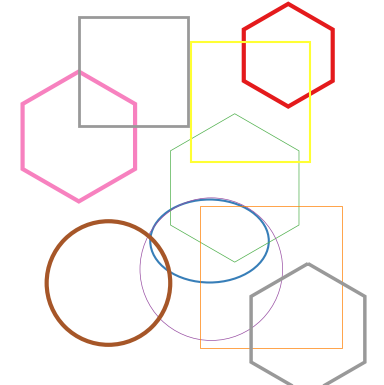[{"shape": "hexagon", "thickness": 3, "radius": 0.67, "center": [0.749, 0.857]}, {"shape": "oval", "thickness": 1.5, "radius": 0.77, "center": [0.544, 0.374]}, {"shape": "hexagon", "thickness": 0.5, "radius": 0.96, "center": [0.61, 0.512]}, {"shape": "circle", "thickness": 0.5, "radius": 0.93, "center": [0.549, 0.301]}, {"shape": "square", "thickness": 0.5, "radius": 0.92, "center": [0.704, 0.279]}, {"shape": "square", "thickness": 1.5, "radius": 0.78, "center": [0.651, 0.735]}, {"shape": "circle", "thickness": 3, "radius": 0.8, "center": [0.282, 0.265]}, {"shape": "hexagon", "thickness": 3, "radius": 0.84, "center": [0.205, 0.646]}, {"shape": "square", "thickness": 2, "radius": 0.71, "center": [0.347, 0.814]}, {"shape": "hexagon", "thickness": 2.5, "radius": 0.85, "center": [0.8, 0.145]}]